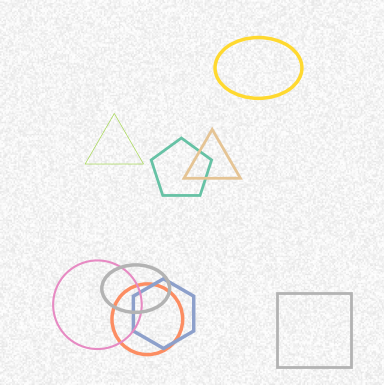[{"shape": "pentagon", "thickness": 2, "radius": 0.41, "center": [0.471, 0.559]}, {"shape": "circle", "thickness": 2.5, "radius": 0.46, "center": [0.383, 0.171]}, {"shape": "hexagon", "thickness": 2.5, "radius": 0.45, "center": [0.425, 0.185]}, {"shape": "circle", "thickness": 1.5, "radius": 0.58, "center": [0.253, 0.209]}, {"shape": "triangle", "thickness": 0.5, "radius": 0.44, "center": [0.297, 0.618]}, {"shape": "oval", "thickness": 2.5, "radius": 0.56, "center": [0.671, 0.824]}, {"shape": "triangle", "thickness": 2, "radius": 0.42, "center": [0.551, 0.579]}, {"shape": "square", "thickness": 2, "radius": 0.48, "center": [0.815, 0.144]}, {"shape": "oval", "thickness": 2.5, "radius": 0.44, "center": [0.352, 0.25]}]